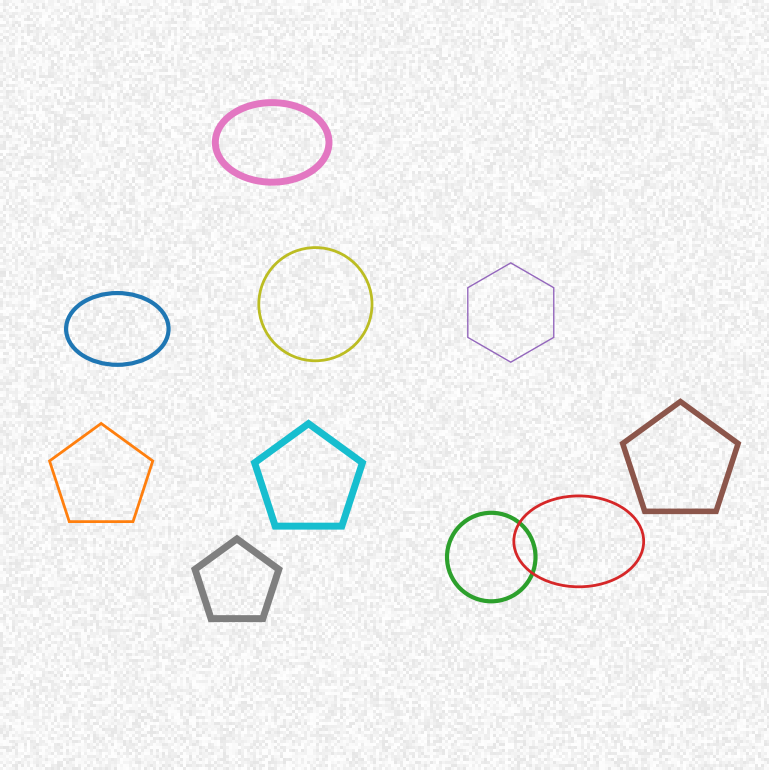[{"shape": "oval", "thickness": 1.5, "radius": 0.33, "center": [0.152, 0.573]}, {"shape": "pentagon", "thickness": 1, "radius": 0.35, "center": [0.131, 0.38]}, {"shape": "circle", "thickness": 1.5, "radius": 0.29, "center": [0.638, 0.277]}, {"shape": "oval", "thickness": 1, "radius": 0.42, "center": [0.752, 0.297]}, {"shape": "hexagon", "thickness": 0.5, "radius": 0.32, "center": [0.663, 0.594]}, {"shape": "pentagon", "thickness": 2, "radius": 0.39, "center": [0.884, 0.4]}, {"shape": "oval", "thickness": 2.5, "radius": 0.37, "center": [0.353, 0.815]}, {"shape": "pentagon", "thickness": 2.5, "radius": 0.29, "center": [0.308, 0.243]}, {"shape": "circle", "thickness": 1, "radius": 0.37, "center": [0.41, 0.605]}, {"shape": "pentagon", "thickness": 2.5, "radius": 0.37, "center": [0.401, 0.376]}]